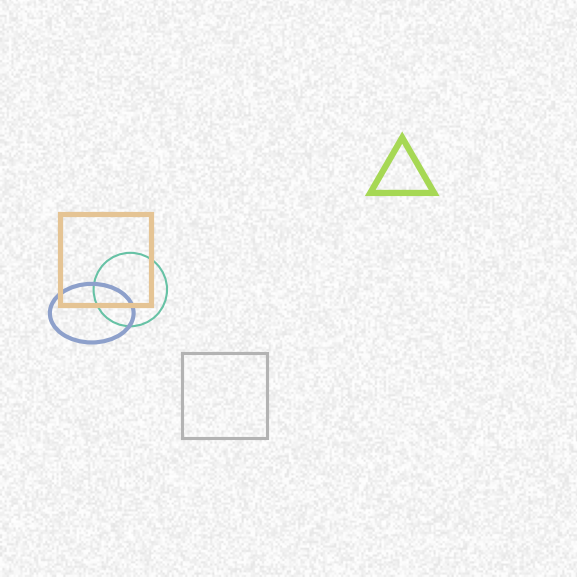[{"shape": "circle", "thickness": 1, "radius": 0.32, "center": [0.226, 0.498]}, {"shape": "oval", "thickness": 2, "radius": 0.36, "center": [0.159, 0.457]}, {"shape": "triangle", "thickness": 3, "radius": 0.32, "center": [0.696, 0.697]}, {"shape": "square", "thickness": 2.5, "radius": 0.4, "center": [0.182, 0.55]}, {"shape": "square", "thickness": 1.5, "radius": 0.37, "center": [0.388, 0.315]}]